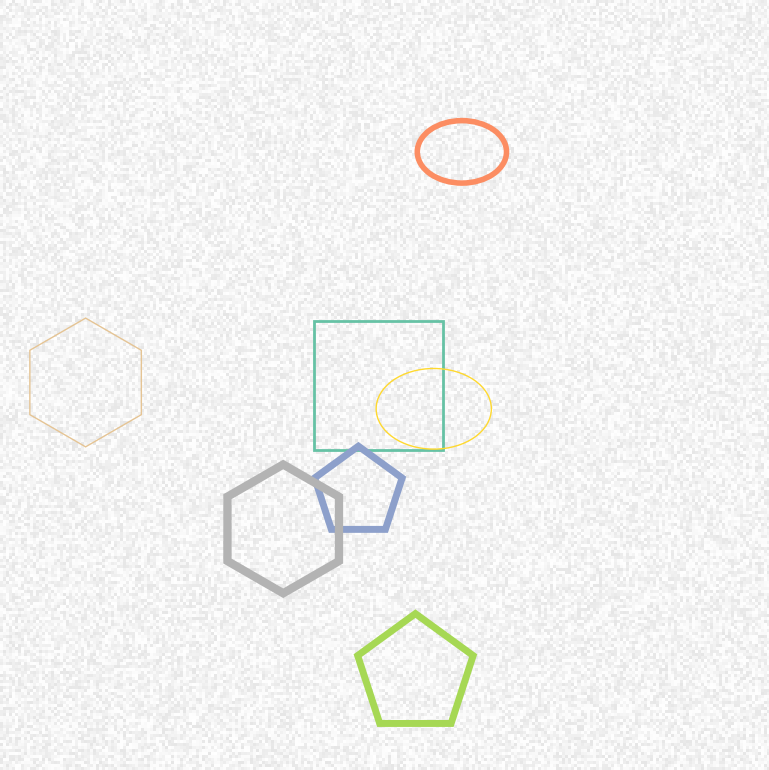[{"shape": "square", "thickness": 1, "radius": 0.42, "center": [0.492, 0.499]}, {"shape": "oval", "thickness": 2, "radius": 0.29, "center": [0.6, 0.803]}, {"shape": "pentagon", "thickness": 2.5, "radius": 0.3, "center": [0.465, 0.361]}, {"shape": "pentagon", "thickness": 2.5, "radius": 0.39, "center": [0.539, 0.124]}, {"shape": "oval", "thickness": 0.5, "radius": 0.37, "center": [0.563, 0.469]}, {"shape": "hexagon", "thickness": 0.5, "radius": 0.42, "center": [0.111, 0.503]}, {"shape": "hexagon", "thickness": 3, "radius": 0.42, "center": [0.368, 0.313]}]